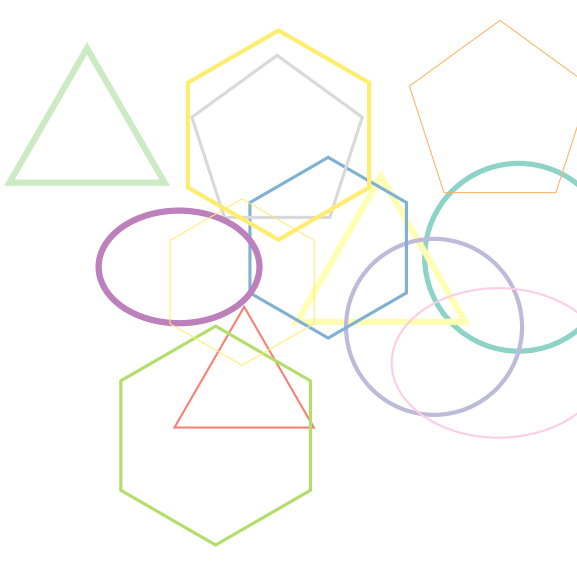[{"shape": "circle", "thickness": 2.5, "radius": 0.81, "center": [0.898, 0.554]}, {"shape": "triangle", "thickness": 3, "radius": 0.84, "center": [0.66, 0.526]}, {"shape": "circle", "thickness": 2, "radius": 0.76, "center": [0.752, 0.433]}, {"shape": "triangle", "thickness": 1, "radius": 0.7, "center": [0.423, 0.328]}, {"shape": "hexagon", "thickness": 1.5, "radius": 0.78, "center": [0.568, 0.57]}, {"shape": "pentagon", "thickness": 0.5, "radius": 0.82, "center": [0.866, 0.799]}, {"shape": "hexagon", "thickness": 1.5, "radius": 0.95, "center": [0.373, 0.245]}, {"shape": "oval", "thickness": 1, "radius": 0.92, "center": [0.863, 0.371]}, {"shape": "pentagon", "thickness": 1.5, "radius": 0.78, "center": [0.48, 0.748]}, {"shape": "oval", "thickness": 3, "radius": 0.7, "center": [0.31, 0.537]}, {"shape": "triangle", "thickness": 3, "radius": 0.78, "center": [0.151, 0.76]}, {"shape": "hexagon", "thickness": 2, "radius": 0.91, "center": [0.482, 0.765]}, {"shape": "hexagon", "thickness": 0.5, "radius": 0.72, "center": [0.419, 0.511]}]